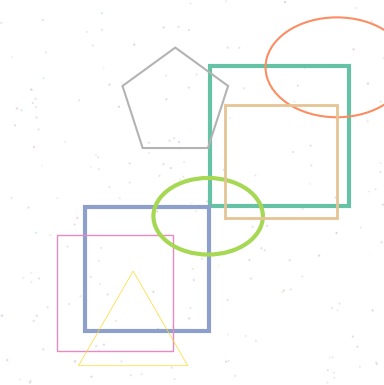[{"shape": "square", "thickness": 3, "radius": 0.91, "center": [0.725, 0.647]}, {"shape": "oval", "thickness": 1.5, "radius": 0.93, "center": [0.875, 0.825]}, {"shape": "square", "thickness": 3, "radius": 0.81, "center": [0.383, 0.3]}, {"shape": "square", "thickness": 1, "radius": 0.75, "center": [0.299, 0.239]}, {"shape": "oval", "thickness": 3, "radius": 0.71, "center": [0.541, 0.438]}, {"shape": "triangle", "thickness": 0.5, "radius": 0.82, "center": [0.346, 0.132]}, {"shape": "square", "thickness": 2, "radius": 0.73, "center": [0.729, 0.581]}, {"shape": "pentagon", "thickness": 1.5, "radius": 0.72, "center": [0.455, 0.732]}]